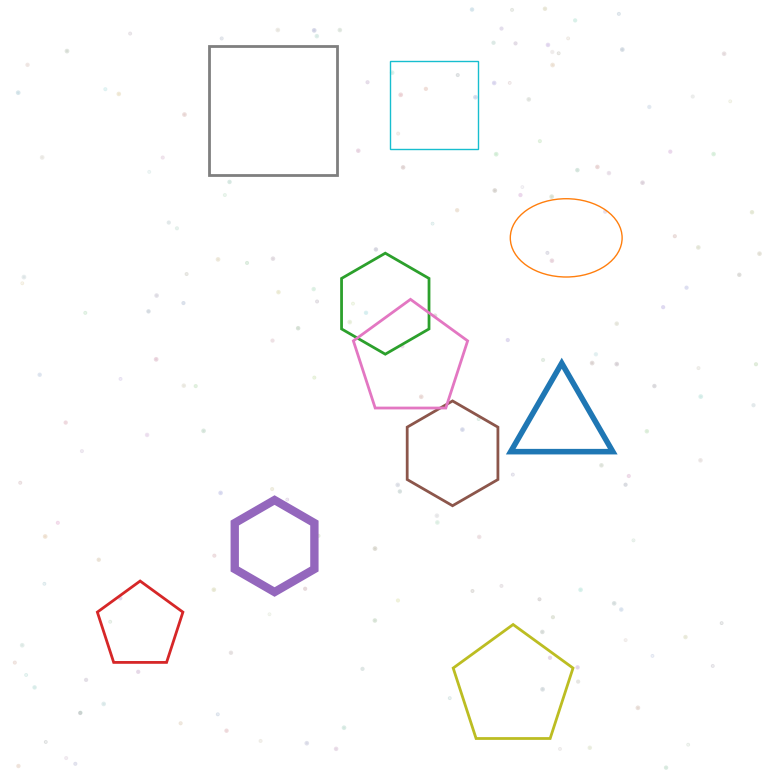[{"shape": "triangle", "thickness": 2, "radius": 0.38, "center": [0.73, 0.452]}, {"shape": "oval", "thickness": 0.5, "radius": 0.36, "center": [0.735, 0.691]}, {"shape": "hexagon", "thickness": 1, "radius": 0.33, "center": [0.5, 0.606]}, {"shape": "pentagon", "thickness": 1, "radius": 0.29, "center": [0.182, 0.187]}, {"shape": "hexagon", "thickness": 3, "radius": 0.3, "center": [0.357, 0.291]}, {"shape": "hexagon", "thickness": 1, "radius": 0.34, "center": [0.588, 0.411]}, {"shape": "pentagon", "thickness": 1, "radius": 0.39, "center": [0.533, 0.533]}, {"shape": "square", "thickness": 1, "radius": 0.42, "center": [0.354, 0.857]}, {"shape": "pentagon", "thickness": 1, "radius": 0.41, "center": [0.666, 0.107]}, {"shape": "square", "thickness": 0.5, "radius": 0.29, "center": [0.563, 0.864]}]